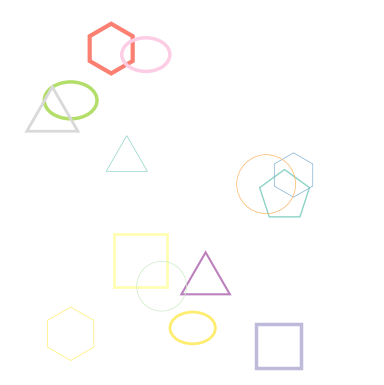[{"shape": "pentagon", "thickness": 1, "radius": 0.34, "center": [0.739, 0.492]}, {"shape": "triangle", "thickness": 0.5, "radius": 0.31, "center": [0.329, 0.586]}, {"shape": "square", "thickness": 2, "radius": 0.34, "center": [0.366, 0.323]}, {"shape": "square", "thickness": 2.5, "radius": 0.29, "center": [0.723, 0.102]}, {"shape": "hexagon", "thickness": 3, "radius": 0.32, "center": [0.289, 0.874]}, {"shape": "hexagon", "thickness": 0.5, "radius": 0.29, "center": [0.762, 0.545]}, {"shape": "circle", "thickness": 0.5, "radius": 0.38, "center": [0.691, 0.522]}, {"shape": "oval", "thickness": 2.5, "radius": 0.34, "center": [0.183, 0.739]}, {"shape": "oval", "thickness": 2.5, "radius": 0.31, "center": [0.379, 0.858]}, {"shape": "triangle", "thickness": 2, "radius": 0.38, "center": [0.136, 0.697]}, {"shape": "triangle", "thickness": 1.5, "radius": 0.36, "center": [0.534, 0.272]}, {"shape": "circle", "thickness": 0.5, "radius": 0.32, "center": [0.42, 0.257]}, {"shape": "hexagon", "thickness": 0.5, "radius": 0.35, "center": [0.184, 0.133]}, {"shape": "oval", "thickness": 2, "radius": 0.29, "center": [0.5, 0.148]}]